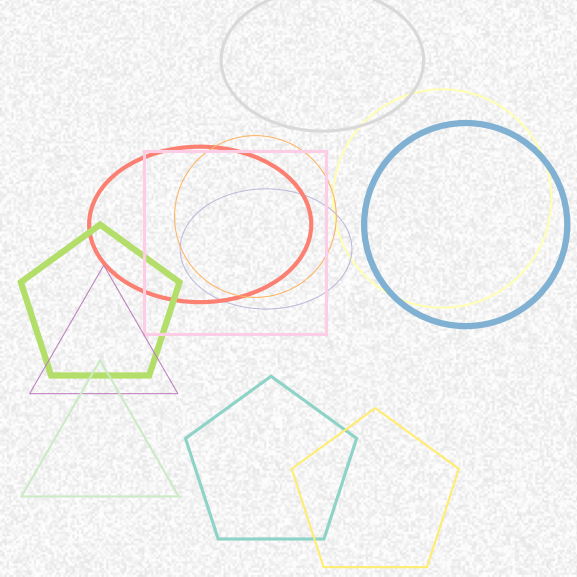[{"shape": "pentagon", "thickness": 1.5, "radius": 0.78, "center": [0.469, 0.192]}, {"shape": "circle", "thickness": 1, "radius": 0.95, "center": [0.766, 0.655]}, {"shape": "oval", "thickness": 0.5, "radius": 0.74, "center": [0.461, 0.568]}, {"shape": "oval", "thickness": 2, "radius": 0.96, "center": [0.347, 0.611]}, {"shape": "circle", "thickness": 3, "radius": 0.88, "center": [0.806, 0.61]}, {"shape": "circle", "thickness": 0.5, "radius": 0.7, "center": [0.442, 0.624]}, {"shape": "pentagon", "thickness": 3, "radius": 0.72, "center": [0.173, 0.466]}, {"shape": "square", "thickness": 1.5, "radius": 0.79, "center": [0.407, 0.579]}, {"shape": "oval", "thickness": 1.5, "radius": 0.88, "center": [0.558, 0.895]}, {"shape": "triangle", "thickness": 0.5, "radius": 0.74, "center": [0.18, 0.392]}, {"shape": "triangle", "thickness": 1, "radius": 0.79, "center": [0.173, 0.218]}, {"shape": "pentagon", "thickness": 1, "radius": 0.76, "center": [0.65, 0.14]}]